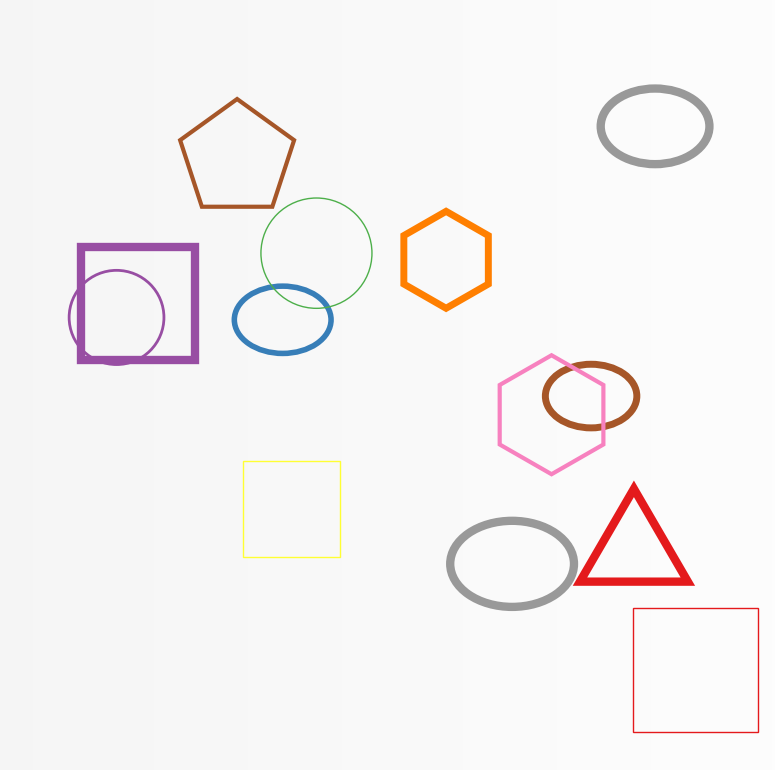[{"shape": "triangle", "thickness": 3, "radius": 0.4, "center": [0.818, 0.285]}, {"shape": "square", "thickness": 0.5, "radius": 0.4, "center": [0.898, 0.13]}, {"shape": "oval", "thickness": 2, "radius": 0.31, "center": [0.365, 0.585]}, {"shape": "circle", "thickness": 0.5, "radius": 0.36, "center": [0.408, 0.671]}, {"shape": "circle", "thickness": 1, "radius": 0.31, "center": [0.15, 0.588]}, {"shape": "square", "thickness": 3, "radius": 0.37, "center": [0.178, 0.606]}, {"shape": "hexagon", "thickness": 2.5, "radius": 0.31, "center": [0.576, 0.663]}, {"shape": "square", "thickness": 0.5, "radius": 0.31, "center": [0.376, 0.339]}, {"shape": "oval", "thickness": 2.5, "radius": 0.3, "center": [0.763, 0.486]}, {"shape": "pentagon", "thickness": 1.5, "radius": 0.39, "center": [0.306, 0.794]}, {"shape": "hexagon", "thickness": 1.5, "radius": 0.39, "center": [0.712, 0.461]}, {"shape": "oval", "thickness": 3, "radius": 0.35, "center": [0.845, 0.836]}, {"shape": "oval", "thickness": 3, "radius": 0.4, "center": [0.661, 0.268]}]